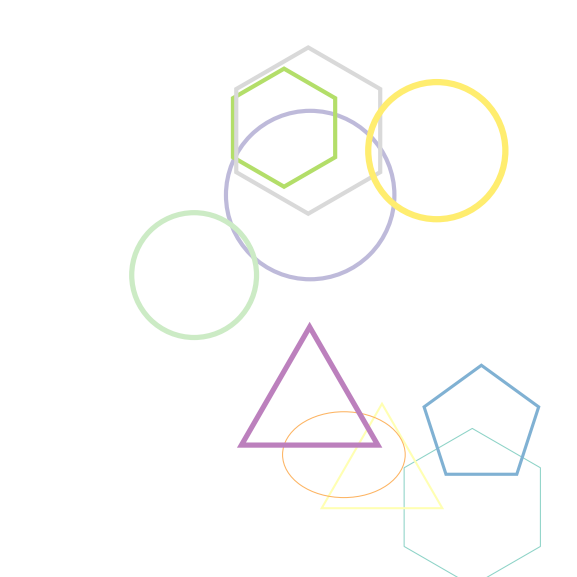[{"shape": "hexagon", "thickness": 0.5, "radius": 0.68, "center": [0.818, 0.121]}, {"shape": "triangle", "thickness": 1, "radius": 0.6, "center": [0.661, 0.179]}, {"shape": "circle", "thickness": 2, "radius": 0.73, "center": [0.537, 0.661]}, {"shape": "pentagon", "thickness": 1.5, "radius": 0.52, "center": [0.834, 0.262]}, {"shape": "oval", "thickness": 0.5, "radius": 0.53, "center": [0.595, 0.212]}, {"shape": "hexagon", "thickness": 2, "radius": 0.51, "center": [0.492, 0.778]}, {"shape": "hexagon", "thickness": 2, "radius": 0.72, "center": [0.534, 0.773]}, {"shape": "triangle", "thickness": 2.5, "radius": 0.68, "center": [0.536, 0.297]}, {"shape": "circle", "thickness": 2.5, "radius": 0.54, "center": [0.336, 0.523]}, {"shape": "circle", "thickness": 3, "radius": 0.59, "center": [0.756, 0.738]}]